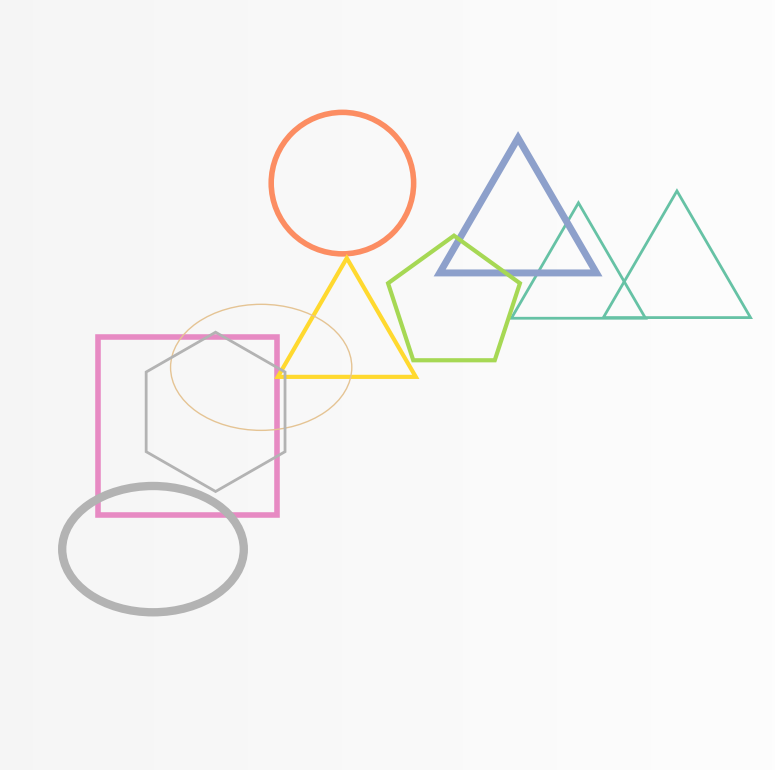[{"shape": "triangle", "thickness": 1, "radius": 0.55, "center": [0.873, 0.642]}, {"shape": "triangle", "thickness": 1, "radius": 0.5, "center": [0.746, 0.637]}, {"shape": "circle", "thickness": 2, "radius": 0.46, "center": [0.442, 0.762]}, {"shape": "triangle", "thickness": 2.5, "radius": 0.58, "center": [0.668, 0.704]}, {"shape": "square", "thickness": 2, "radius": 0.58, "center": [0.242, 0.447]}, {"shape": "pentagon", "thickness": 1.5, "radius": 0.45, "center": [0.586, 0.604]}, {"shape": "triangle", "thickness": 1.5, "radius": 0.51, "center": [0.447, 0.562]}, {"shape": "oval", "thickness": 0.5, "radius": 0.58, "center": [0.337, 0.523]}, {"shape": "hexagon", "thickness": 1, "radius": 0.52, "center": [0.278, 0.465]}, {"shape": "oval", "thickness": 3, "radius": 0.59, "center": [0.197, 0.287]}]